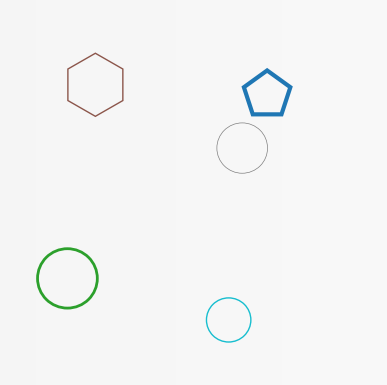[{"shape": "pentagon", "thickness": 3, "radius": 0.32, "center": [0.689, 0.754]}, {"shape": "circle", "thickness": 2, "radius": 0.39, "center": [0.174, 0.277]}, {"shape": "hexagon", "thickness": 1, "radius": 0.41, "center": [0.246, 0.78]}, {"shape": "circle", "thickness": 0.5, "radius": 0.33, "center": [0.625, 0.615]}, {"shape": "circle", "thickness": 1, "radius": 0.29, "center": [0.59, 0.169]}]